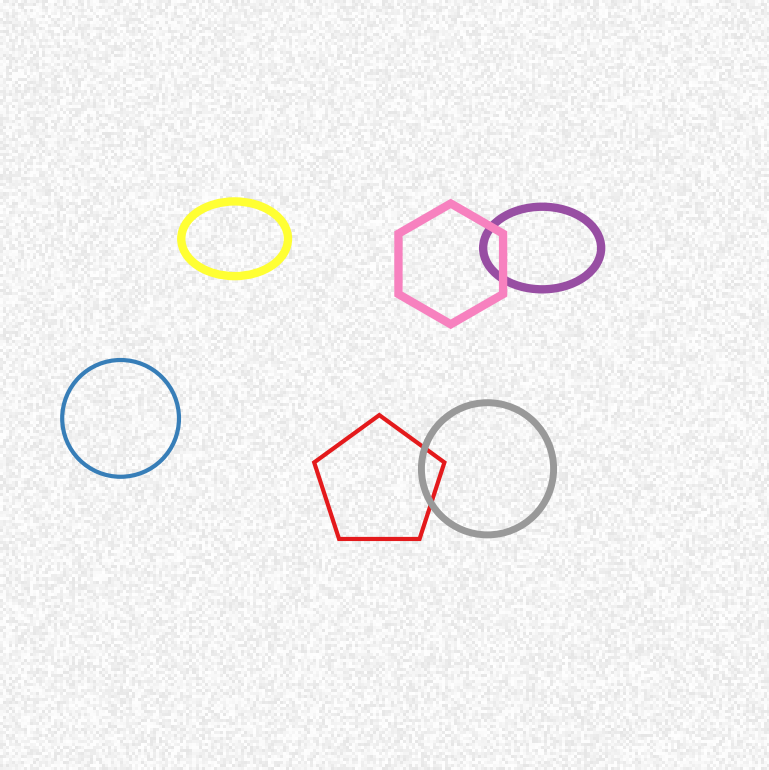[{"shape": "pentagon", "thickness": 1.5, "radius": 0.44, "center": [0.493, 0.372]}, {"shape": "circle", "thickness": 1.5, "radius": 0.38, "center": [0.157, 0.457]}, {"shape": "oval", "thickness": 3, "radius": 0.38, "center": [0.704, 0.678]}, {"shape": "oval", "thickness": 3, "radius": 0.35, "center": [0.305, 0.69]}, {"shape": "hexagon", "thickness": 3, "radius": 0.39, "center": [0.585, 0.657]}, {"shape": "circle", "thickness": 2.5, "radius": 0.43, "center": [0.633, 0.391]}]